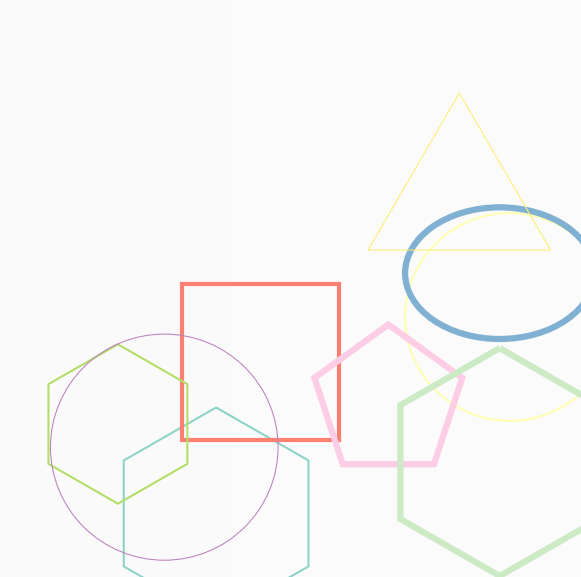[{"shape": "hexagon", "thickness": 1, "radius": 0.92, "center": [0.372, 0.11]}, {"shape": "circle", "thickness": 1, "radius": 0.9, "center": [0.877, 0.45]}, {"shape": "square", "thickness": 2, "radius": 0.67, "center": [0.448, 0.373]}, {"shape": "oval", "thickness": 3, "radius": 0.81, "center": [0.86, 0.526]}, {"shape": "hexagon", "thickness": 1, "radius": 0.69, "center": [0.203, 0.265]}, {"shape": "pentagon", "thickness": 3, "radius": 0.67, "center": [0.668, 0.303]}, {"shape": "circle", "thickness": 0.5, "radius": 0.98, "center": [0.283, 0.225]}, {"shape": "hexagon", "thickness": 3, "radius": 0.99, "center": [0.86, 0.199]}, {"shape": "triangle", "thickness": 0.5, "radius": 0.91, "center": [0.79, 0.657]}]